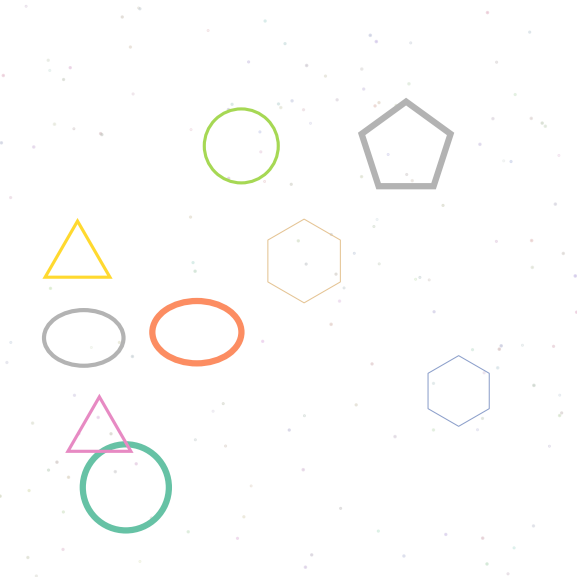[{"shape": "circle", "thickness": 3, "radius": 0.37, "center": [0.218, 0.155]}, {"shape": "oval", "thickness": 3, "radius": 0.39, "center": [0.341, 0.424]}, {"shape": "hexagon", "thickness": 0.5, "radius": 0.31, "center": [0.794, 0.322]}, {"shape": "triangle", "thickness": 1.5, "radius": 0.31, "center": [0.172, 0.249]}, {"shape": "circle", "thickness": 1.5, "radius": 0.32, "center": [0.418, 0.746]}, {"shape": "triangle", "thickness": 1.5, "radius": 0.32, "center": [0.134, 0.552]}, {"shape": "hexagon", "thickness": 0.5, "radius": 0.36, "center": [0.527, 0.547]}, {"shape": "pentagon", "thickness": 3, "radius": 0.4, "center": [0.703, 0.742]}, {"shape": "oval", "thickness": 2, "radius": 0.34, "center": [0.145, 0.414]}]